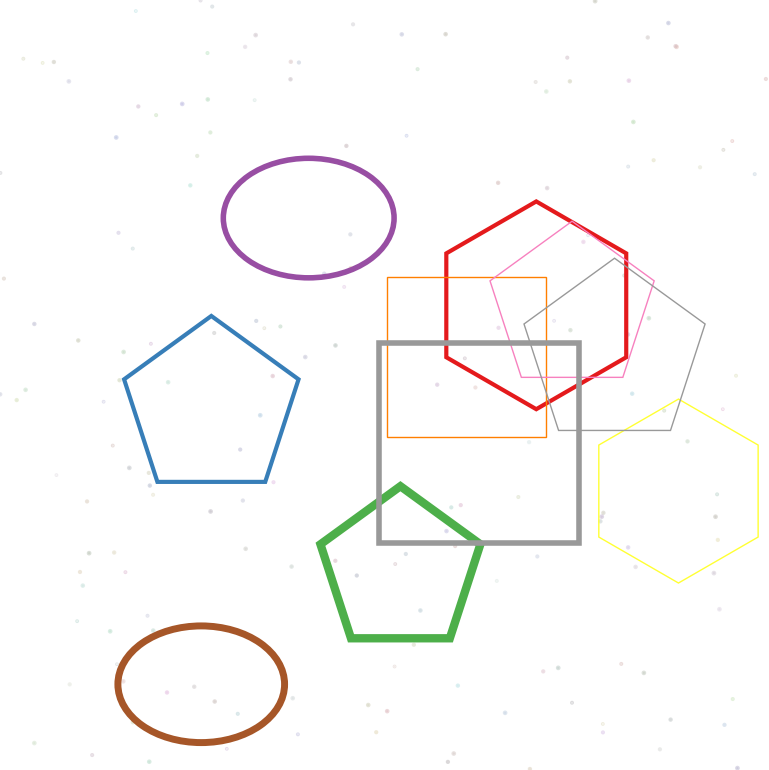[{"shape": "hexagon", "thickness": 1.5, "radius": 0.67, "center": [0.696, 0.603]}, {"shape": "pentagon", "thickness": 1.5, "radius": 0.6, "center": [0.274, 0.471]}, {"shape": "pentagon", "thickness": 3, "radius": 0.55, "center": [0.52, 0.259]}, {"shape": "oval", "thickness": 2, "radius": 0.55, "center": [0.401, 0.717]}, {"shape": "square", "thickness": 0.5, "radius": 0.52, "center": [0.606, 0.536]}, {"shape": "hexagon", "thickness": 0.5, "radius": 0.6, "center": [0.881, 0.362]}, {"shape": "oval", "thickness": 2.5, "radius": 0.54, "center": [0.261, 0.111]}, {"shape": "pentagon", "thickness": 0.5, "radius": 0.56, "center": [0.743, 0.601]}, {"shape": "square", "thickness": 2, "radius": 0.65, "center": [0.622, 0.425]}, {"shape": "pentagon", "thickness": 0.5, "radius": 0.62, "center": [0.798, 0.541]}]